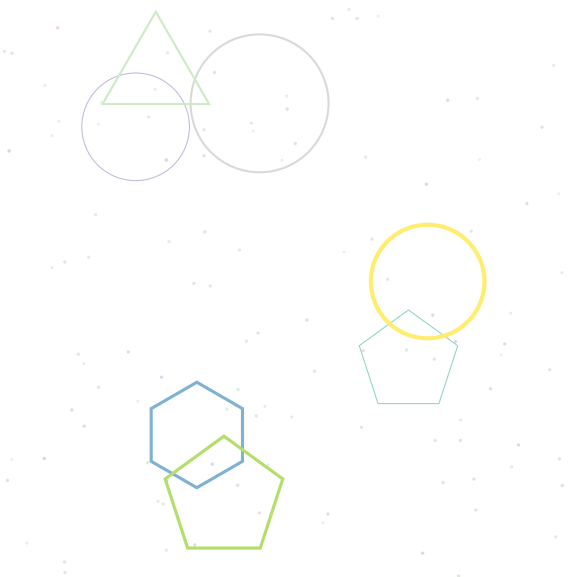[{"shape": "pentagon", "thickness": 0.5, "radius": 0.45, "center": [0.707, 0.373]}, {"shape": "circle", "thickness": 0.5, "radius": 0.47, "center": [0.235, 0.78]}, {"shape": "hexagon", "thickness": 1.5, "radius": 0.46, "center": [0.341, 0.246]}, {"shape": "pentagon", "thickness": 1.5, "radius": 0.54, "center": [0.388, 0.137]}, {"shape": "circle", "thickness": 1, "radius": 0.6, "center": [0.449, 0.82]}, {"shape": "triangle", "thickness": 1, "radius": 0.53, "center": [0.27, 0.872]}, {"shape": "circle", "thickness": 2, "radius": 0.49, "center": [0.741, 0.512]}]